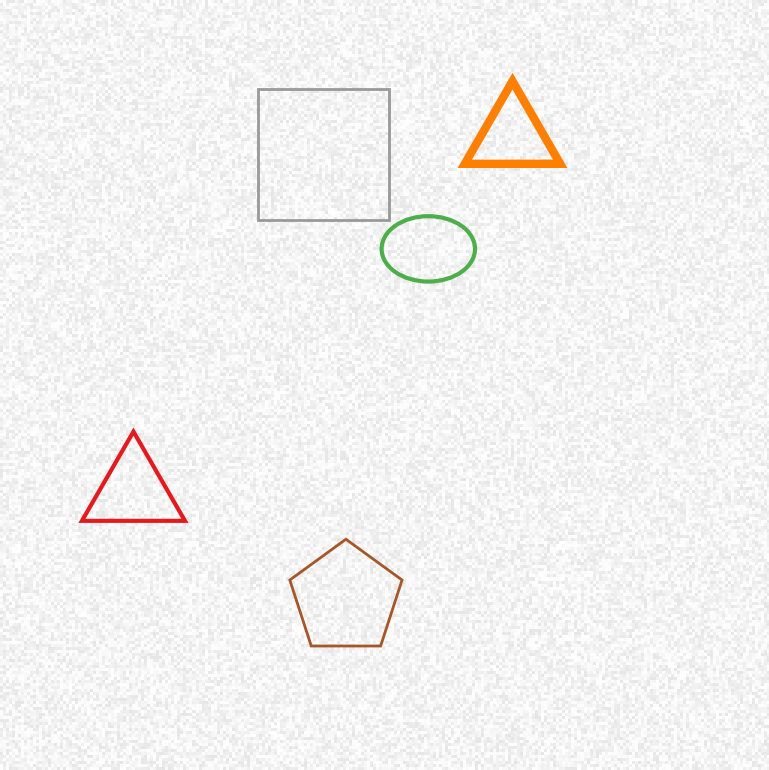[{"shape": "triangle", "thickness": 1.5, "radius": 0.39, "center": [0.173, 0.362]}, {"shape": "oval", "thickness": 1.5, "radius": 0.3, "center": [0.556, 0.677]}, {"shape": "triangle", "thickness": 3, "radius": 0.36, "center": [0.666, 0.823]}, {"shape": "pentagon", "thickness": 1, "radius": 0.38, "center": [0.449, 0.223]}, {"shape": "square", "thickness": 1, "radius": 0.43, "center": [0.42, 0.799]}]